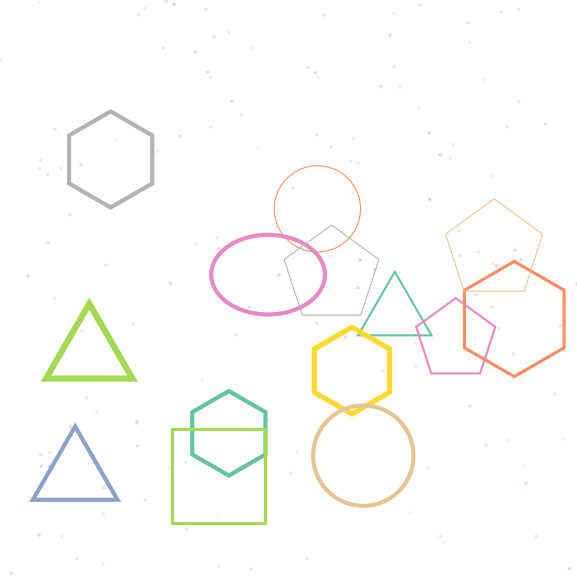[{"shape": "triangle", "thickness": 1, "radius": 0.37, "center": [0.684, 0.455]}, {"shape": "hexagon", "thickness": 2, "radius": 0.37, "center": [0.396, 0.249]}, {"shape": "circle", "thickness": 0.5, "radius": 0.37, "center": [0.55, 0.637]}, {"shape": "hexagon", "thickness": 1.5, "radius": 0.5, "center": [0.891, 0.447]}, {"shape": "triangle", "thickness": 2, "radius": 0.42, "center": [0.13, 0.176]}, {"shape": "oval", "thickness": 2, "radius": 0.49, "center": [0.464, 0.524]}, {"shape": "pentagon", "thickness": 1, "radius": 0.36, "center": [0.789, 0.411]}, {"shape": "triangle", "thickness": 3, "radius": 0.43, "center": [0.155, 0.387]}, {"shape": "square", "thickness": 1.5, "radius": 0.41, "center": [0.378, 0.175]}, {"shape": "hexagon", "thickness": 2.5, "radius": 0.38, "center": [0.609, 0.357]}, {"shape": "circle", "thickness": 2, "radius": 0.43, "center": [0.629, 0.21]}, {"shape": "pentagon", "thickness": 0.5, "radius": 0.44, "center": [0.856, 0.566]}, {"shape": "pentagon", "thickness": 0.5, "radius": 0.43, "center": [0.574, 0.523]}, {"shape": "hexagon", "thickness": 2, "radius": 0.42, "center": [0.192, 0.723]}]